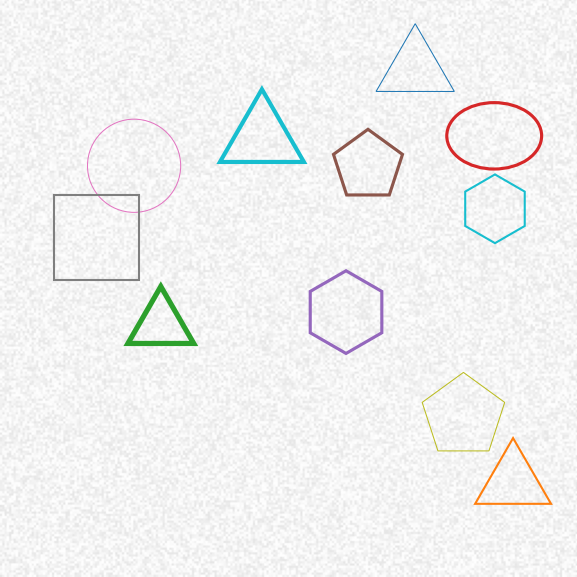[{"shape": "triangle", "thickness": 0.5, "radius": 0.39, "center": [0.719, 0.88]}, {"shape": "triangle", "thickness": 1, "radius": 0.38, "center": [0.888, 0.165]}, {"shape": "triangle", "thickness": 2.5, "radius": 0.33, "center": [0.278, 0.437]}, {"shape": "oval", "thickness": 1.5, "radius": 0.41, "center": [0.856, 0.764]}, {"shape": "hexagon", "thickness": 1.5, "radius": 0.36, "center": [0.599, 0.459]}, {"shape": "pentagon", "thickness": 1.5, "radius": 0.31, "center": [0.637, 0.712]}, {"shape": "circle", "thickness": 0.5, "radius": 0.4, "center": [0.232, 0.712]}, {"shape": "square", "thickness": 1, "radius": 0.37, "center": [0.167, 0.587]}, {"shape": "pentagon", "thickness": 0.5, "radius": 0.38, "center": [0.802, 0.279]}, {"shape": "hexagon", "thickness": 1, "radius": 0.3, "center": [0.857, 0.638]}, {"shape": "triangle", "thickness": 2, "radius": 0.42, "center": [0.454, 0.761]}]